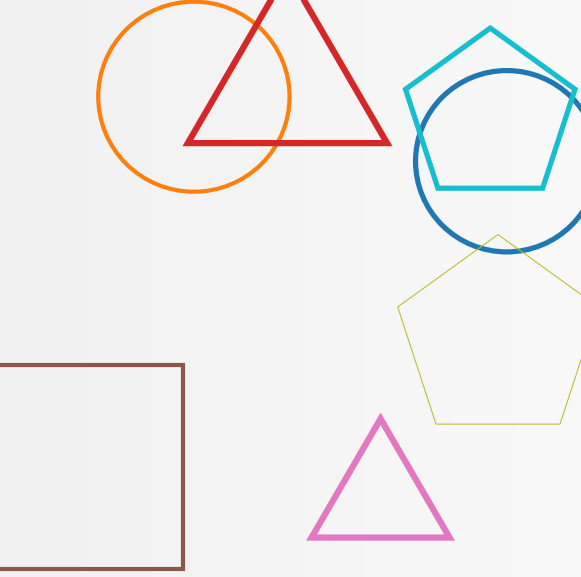[{"shape": "circle", "thickness": 2.5, "radius": 0.79, "center": [0.872, 0.72]}, {"shape": "circle", "thickness": 2, "radius": 0.82, "center": [0.334, 0.832]}, {"shape": "triangle", "thickness": 3, "radius": 0.99, "center": [0.495, 0.85]}, {"shape": "square", "thickness": 2, "radius": 0.88, "center": [0.138, 0.19]}, {"shape": "triangle", "thickness": 3, "radius": 0.69, "center": [0.655, 0.137]}, {"shape": "pentagon", "thickness": 0.5, "radius": 0.91, "center": [0.857, 0.412]}, {"shape": "pentagon", "thickness": 2.5, "radius": 0.77, "center": [0.843, 0.797]}]